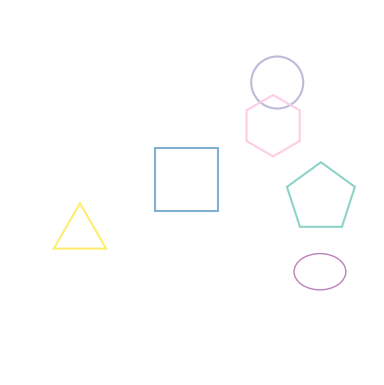[{"shape": "pentagon", "thickness": 1.5, "radius": 0.46, "center": [0.834, 0.486]}, {"shape": "circle", "thickness": 1.5, "radius": 0.34, "center": [0.72, 0.786]}, {"shape": "square", "thickness": 1.5, "radius": 0.41, "center": [0.485, 0.534]}, {"shape": "hexagon", "thickness": 1.5, "radius": 0.4, "center": [0.709, 0.674]}, {"shape": "oval", "thickness": 1, "radius": 0.34, "center": [0.831, 0.294]}, {"shape": "triangle", "thickness": 1.5, "radius": 0.39, "center": [0.208, 0.393]}]